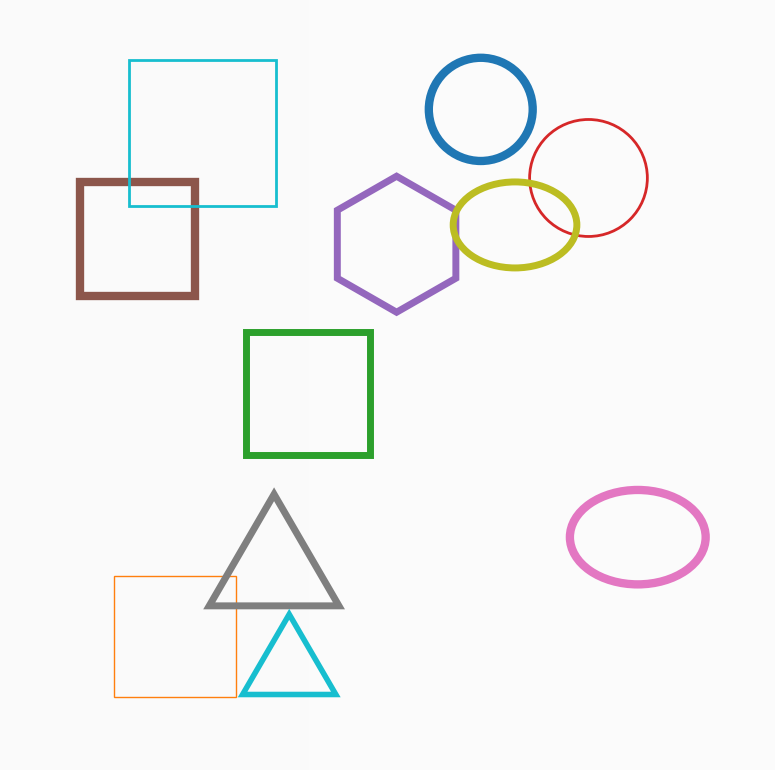[{"shape": "circle", "thickness": 3, "radius": 0.34, "center": [0.62, 0.858]}, {"shape": "square", "thickness": 0.5, "radius": 0.39, "center": [0.226, 0.174]}, {"shape": "square", "thickness": 2.5, "radius": 0.4, "center": [0.397, 0.489]}, {"shape": "circle", "thickness": 1, "radius": 0.38, "center": [0.759, 0.769]}, {"shape": "hexagon", "thickness": 2.5, "radius": 0.44, "center": [0.512, 0.683]}, {"shape": "square", "thickness": 3, "radius": 0.37, "center": [0.177, 0.69]}, {"shape": "oval", "thickness": 3, "radius": 0.44, "center": [0.823, 0.302]}, {"shape": "triangle", "thickness": 2.5, "radius": 0.48, "center": [0.354, 0.261]}, {"shape": "oval", "thickness": 2.5, "radius": 0.4, "center": [0.665, 0.708]}, {"shape": "triangle", "thickness": 2, "radius": 0.35, "center": [0.373, 0.133]}, {"shape": "square", "thickness": 1, "radius": 0.47, "center": [0.261, 0.827]}]